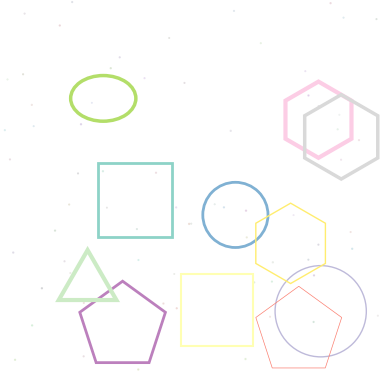[{"shape": "square", "thickness": 2, "radius": 0.48, "center": [0.351, 0.481]}, {"shape": "square", "thickness": 1.5, "radius": 0.47, "center": [0.563, 0.194]}, {"shape": "circle", "thickness": 1, "radius": 0.59, "center": [0.833, 0.192]}, {"shape": "pentagon", "thickness": 0.5, "radius": 0.59, "center": [0.776, 0.139]}, {"shape": "circle", "thickness": 2, "radius": 0.42, "center": [0.611, 0.442]}, {"shape": "oval", "thickness": 2.5, "radius": 0.42, "center": [0.268, 0.744]}, {"shape": "hexagon", "thickness": 3, "radius": 0.49, "center": [0.827, 0.689]}, {"shape": "hexagon", "thickness": 2.5, "radius": 0.55, "center": [0.886, 0.645]}, {"shape": "pentagon", "thickness": 2, "radius": 0.58, "center": [0.318, 0.153]}, {"shape": "triangle", "thickness": 3, "radius": 0.43, "center": [0.227, 0.264]}, {"shape": "hexagon", "thickness": 1, "radius": 0.52, "center": [0.755, 0.368]}]